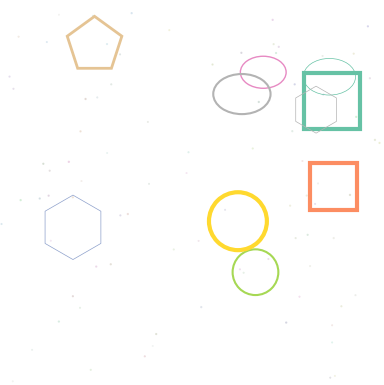[{"shape": "square", "thickness": 3, "radius": 0.36, "center": [0.863, 0.738]}, {"shape": "oval", "thickness": 0.5, "radius": 0.34, "center": [0.856, 0.801]}, {"shape": "square", "thickness": 3, "radius": 0.31, "center": [0.866, 0.515]}, {"shape": "hexagon", "thickness": 0.5, "radius": 0.42, "center": [0.19, 0.41]}, {"shape": "oval", "thickness": 1, "radius": 0.3, "center": [0.684, 0.812]}, {"shape": "circle", "thickness": 1.5, "radius": 0.3, "center": [0.664, 0.293]}, {"shape": "circle", "thickness": 3, "radius": 0.38, "center": [0.618, 0.425]}, {"shape": "pentagon", "thickness": 2, "radius": 0.37, "center": [0.246, 0.883]}, {"shape": "oval", "thickness": 1.5, "radius": 0.37, "center": [0.628, 0.756]}, {"shape": "hexagon", "thickness": 0.5, "radius": 0.3, "center": [0.821, 0.715]}]